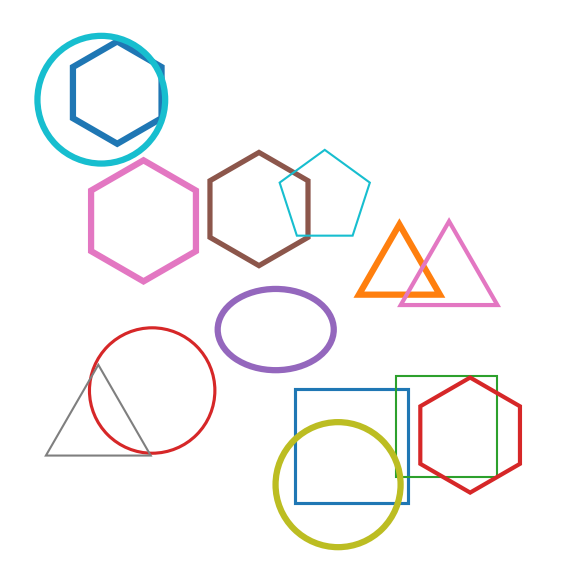[{"shape": "square", "thickness": 1.5, "radius": 0.49, "center": [0.609, 0.226]}, {"shape": "hexagon", "thickness": 3, "radius": 0.44, "center": [0.203, 0.839]}, {"shape": "triangle", "thickness": 3, "radius": 0.4, "center": [0.692, 0.529]}, {"shape": "square", "thickness": 1, "radius": 0.44, "center": [0.773, 0.261]}, {"shape": "hexagon", "thickness": 2, "radius": 0.5, "center": [0.814, 0.246]}, {"shape": "circle", "thickness": 1.5, "radius": 0.54, "center": [0.263, 0.323]}, {"shape": "oval", "thickness": 3, "radius": 0.5, "center": [0.477, 0.428]}, {"shape": "hexagon", "thickness": 2.5, "radius": 0.49, "center": [0.448, 0.637]}, {"shape": "hexagon", "thickness": 3, "radius": 0.52, "center": [0.249, 0.617]}, {"shape": "triangle", "thickness": 2, "radius": 0.48, "center": [0.778, 0.519]}, {"shape": "triangle", "thickness": 1, "radius": 0.52, "center": [0.17, 0.263]}, {"shape": "circle", "thickness": 3, "radius": 0.54, "center": [0.585, 0.16]}, {"shape": "pentagon", "thickness": 1, "radius": 0.41, "center": [0.562, 0.658]}, {"shape": "circle", "thickness": 3, "radius": 0.55, "center": [0.175, 0.826]}]